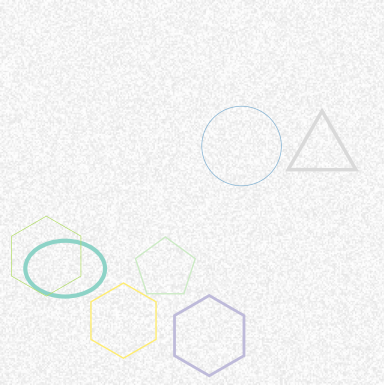[{"shape": "oval", "thickness": 3, "radius": 0.52, "center": [0.169, 0.302]}, {"shape": "hexagon", "thickness": 2, "radius": 0.52, "center": [0.543, 0.128]}, {"shape": "circle", "thickness": 0.5, "radius": 0.52, "center": [0.627, 0.621]}, {"shape": "hexagon", "thickness": 0.5, "radius": 0.52, "center": [0.12, 0.335]}, {"shape": "triangle", "thickness": 2.5, "radius": 0.51, "center": [0.836, 0.61]}, {"shape": "pentagon", "thickness": 1, "radius": 0.41, "center": [0.429, 0.303]}, {"shape": "hexagon", "thickness": 1, "radius": 0.49, "center": [0.321, 0.167]}]